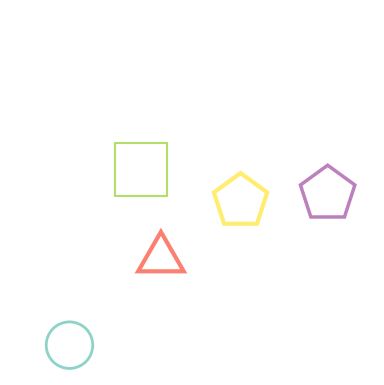[{"shape": "circle", "thickness": 2, "radius": 0.3, "center": [0.18, 0.103]}, {"shape": "triangle", "thickness": 3, "radius": 0.34, "center": [0.418, 0.329]}, {"shape": "square", "thickness": 1.5, "radius": 0.34, "center": [0.367, 0.56]}, {"shape": "pentagon", "thickness": 2.5, "radius": 0.37, "center": [0.851, 0.497]}, {"shape": "pentagon", "thickness": 3, "radius": 0.36, "center": [0.625, 0.478]}]